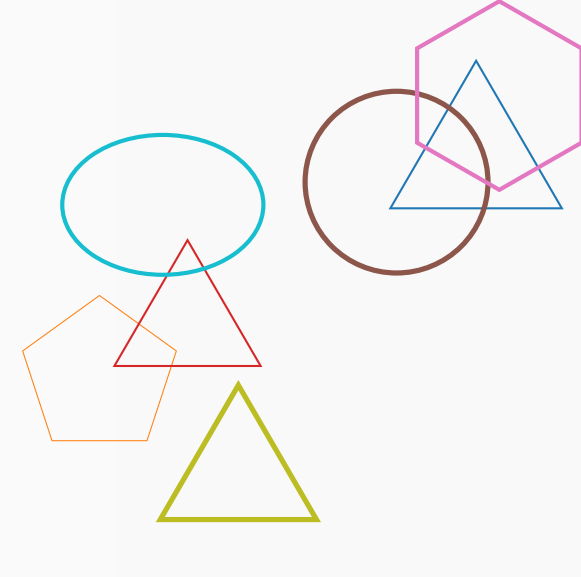[{"shape": "triangle", "thickness": 1, "radius": 0.85, "center": [0.819, 0.724]}, {"shape": "pentagon", "thickness": 0.5, "radius": 0.7, "center": [0.171, 0.348]}, {"shape": "triangle", "thickness": 1, "radius": 0.73, "center": [0.323, 0.438]}, {"shape": "circle", "thickness": 2.5, "radius": 0.79, "center": [0.682, 0.684]}, {"shape": "hexagon", "thickness": 2, "radius": 0.82, "center": [0.859, 0.834]}, {"shape": "triangle", "thickness": 2.5, "radius": 0.78, "center": [0.41, 0.177]}, {"shape": "oval", "thickness": 2, "radius": 0.87, "center": [0.28, 0.644]}]